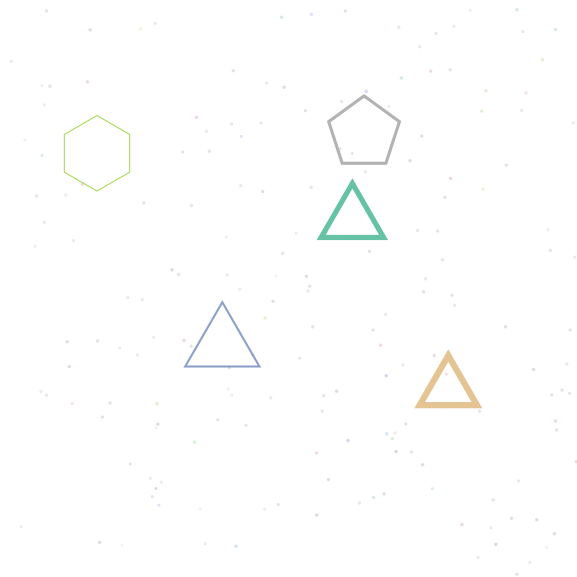[{"shape": "triangle", "thickness": 2.5, "radius": 0.31, "center": [0.61, 0.619]}, {"shape": "triangle", "thickness": 1, "radius": 0.37, "center": [0.385, 0.402]}, {"shape": "hexagon", "thickness": 0.5, "radius": 0.33, "center": [0.168, 0.734]}, {"shape": "triangle", "thickness": 3, "radius": 0.29, "center": [0.776, 0.326]}, {"shape": "pentagon", "thickness": 1.5, "radius": 0.32, "center": [0.63, 0.769]}]